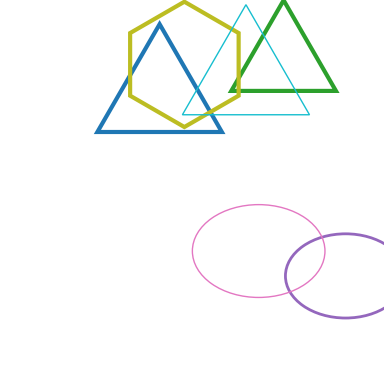[{"shape": "triangle", "thickness": 3, "radius": 0.93, "center": [0.415, 0.75]}, {"shape": "triangle", "thickness": 3, "radius": 0.78, "center": [0.737, 0.842]}, {"shape": "oval", "thickness": 2, "radius": 0.78, "center": [0.898, 0.283]}, {"shape": "oval", "thickness": 1, "radius": 0.86, "center": [0.672, 0.348]}, {"shape": "hexagon", "thickness": 3, "radius": 0.81, "center": [0.479, 0.833]}, {"shape": "triangle", "thickness": 1, "radius": 0.95, "center": [0.639, 0.797]}]